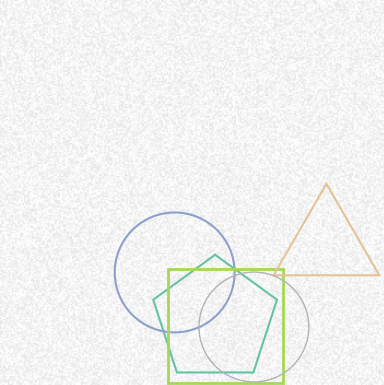[{"shape": "pentagon", "thickness": 1.5, "radius": 0.84, "center": [0.559, 0.169]}, {"shape": "circle", "thickness": 1.5, "radius": 0.78, "center": [0.454, 0.292]}, {"shape": "square", "thickness": 2, "radius": 0.74, "center": [0.586, 0.153]}, {"shape": "triangle", "thickness": 1.5, "radius": 0.79, "center": [0.848, 0.364]}, {"shape": "circle", "thickness": 1, "radius": 0.71, "center": [0.659, 0.151]}]